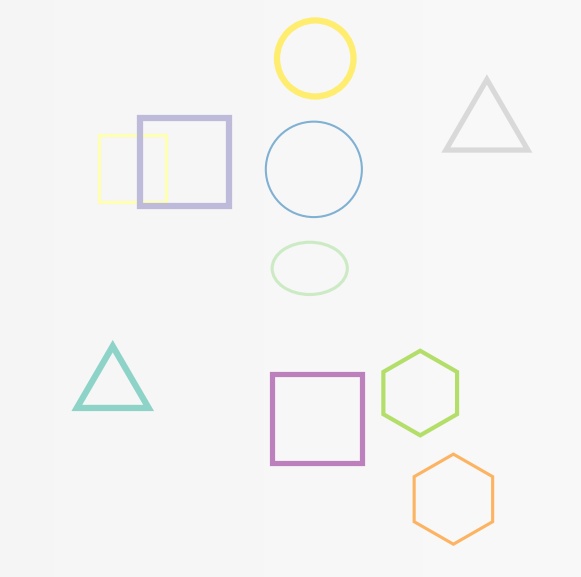[{"shape": "triangle", "thickness": 3, "radius": 0.36, "center": [0.194, 0.328]}, {"shape": "square", "thickness": 1.5, "radius": 0.29, "center": [0.229, 0.708]}, {"shape": "square", "thickness": 3, "radius": 0.38, "center": [0.317, 0.719]}, {"shape": "circle", "thickness": 1, "radius": 0.41, "center": [0.54, 0.706]}, {"shape": "hexagon", "thickness": 1.5, "radius": 0.39, "center": [0.78, 0.135]}, {"shape": "hexagon", "thickness": 2, "radius": 0.37, "center": [0.723, 0.319]}, {"shape": "triangle", "thickness": 2.5, "radius": 0.41, "center": [0.838, 0.78]}, {"shape": "square", "thickness": 2.5, "radius": 0.39, "center": [0.546, 0.275]}, {"shape": "oval", "thickness": 1.5, "radius": 0.32, "center": [0.533, 0.534]}, {"shape": "circle", "thickness": 3, "radius": 0.33, "center": [0.542, 0.898]}]